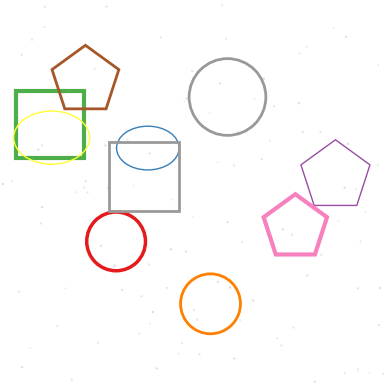[{"shape": "circle", "thickness": 2.5, "radius": 0.38, "center": [0.302, 0.373]}, {"shape": "oval", "thickness": 1, "radius": 0.41, "center": [0.384, 0.615]}, {"shape": "square", "thickness": 3, "radius": 0.44, "center": [0.129, 0.677]}, {"shape": "pentagon", "thickness": 1, "radius": 0.47, "center": [0.871, 0.543]}, {"shape": "circle", "thickness": 2, "radius": 0.39, "center": [0.547, 0.211]}, {"shape": "oval", "thickness": 1, "radius": 0.49, "center": [0.134, 0.642]}, {"shape": "pentagon", "thickness": 2, "radius": 0.46, "center": [0.222, 0.791]}, {"shape": "pentagon", "thickness": 3, "radius": 0.43, "center": [0.767, 0.409]}, {"shape": "square", "thickness": 2, "radius": 0.45, "center": [0.375, 0.542]}, {"shape": "circle", "thickness": 2, "radius": 0.5, "center": [0.591, 0.748]}]